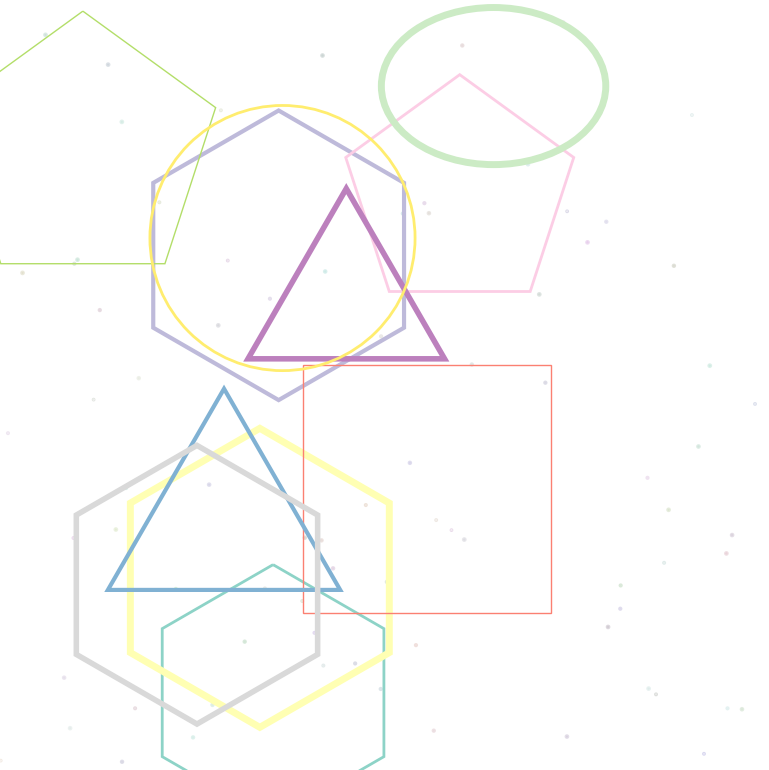[{"shape": "hexagon", "thickness": 1, "radius": 0.83, "center": [0.355, 0.1]}, {"shape": "hexagon", "thickness": 2.5, "radius": 0.97, "center": [0.337, 0.25]}, {"shape": "hexagon", "thickness": 1.5, "radius": 0.94, "center": [0.362, 0.668]}, {"shape": "square", "thickness": 0.5, "radius": 0.8, "center": [0.554, 0.365]}, {"shape": "triangle", "thickness": 1.5, "radius": 0.87, "center": [0.291, 0.321]}, {"shape": "pentagon", "thickness": 0.5, "radius": 0.91, "center": [0.108, 0.804]}, {"shape": "pentagon", "thickness": 1, "radius": 0.78, "center": [0.597, 0.747]}, {"shape": "hexagon", "thickness": 2, "radius": 0.9, "center": [0.256, 0.241]}, {"shape": "triangle", "thickness": 2, "radius": 0.74, "center": [0.45, 0.608]}, {"shape": "oval", "thickness": 2.5, "radius": 0.73, "center": [0.641, 0.888]}, {"shape": "circle", "thickness": 1, "radius": 0.86, "center": [0.367, 0.691]}]